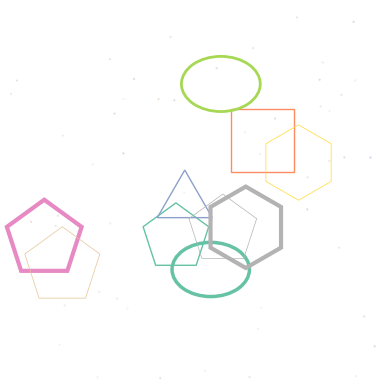[{"shape": "pentagon", "thickness": 1, "radius": 0.45, "center": [0.457, 0.383]}, {"shape": "oval", "thickness": 2.5, "radius": 0.5, "center": [0.547, 0.3]}, {"shape": "square", "thickness": 1, "radius": 0.41, "center": [0.682, 0.634]}, {"shape": "triangle", "thickness": 1, "radius": 0.41, "center": [0.48, 0.476]}, {"shape": "pentagon", "thickness": 3, "radius": 0.51, "center": [0.115, 0.379]}, {"shape": "oval", "thickness": 2, "radius": 0.51, "center": [0.574, 0.782]}, {"shape": "hexagon", "thickness": 0.5, "radius": 0.49, "center": [0.775, 0.578]}, {"shape": "pentagon", "thickness": 0.5, "radius": 0.51, "center": [0.162, 0.309]}, {"shape": "hexagon", "thickness": 3, "radius": 0.53, "center": [0.638, 0.41]}, {"shape": "pentagon", "thickness": 0.5, "radius": 0.46, "center": [0.579, 0.403]}]